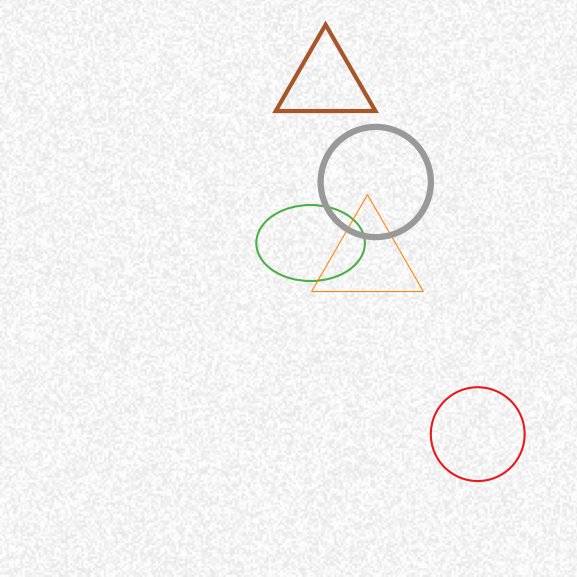[{"shape": "circle", "thickness": 1, "radius": 0.41, "center": [0.827, 0.247]}, {"shape": "oval", "thickness": 1, "radius": 0.47, "center": [0.538, 0.578]}, {"shape": "triangle", "thickness": 0.5, "radius": 0.56, "center": [0.636, 0.55]}, {"shape": "triangle", "thickness": 2, "radius": 0.5, "center": [0.564, 0.857]}, {"shape": "circle", "thickness": 3, "radius": 0.48, "center": [0.651, 0.684]}]